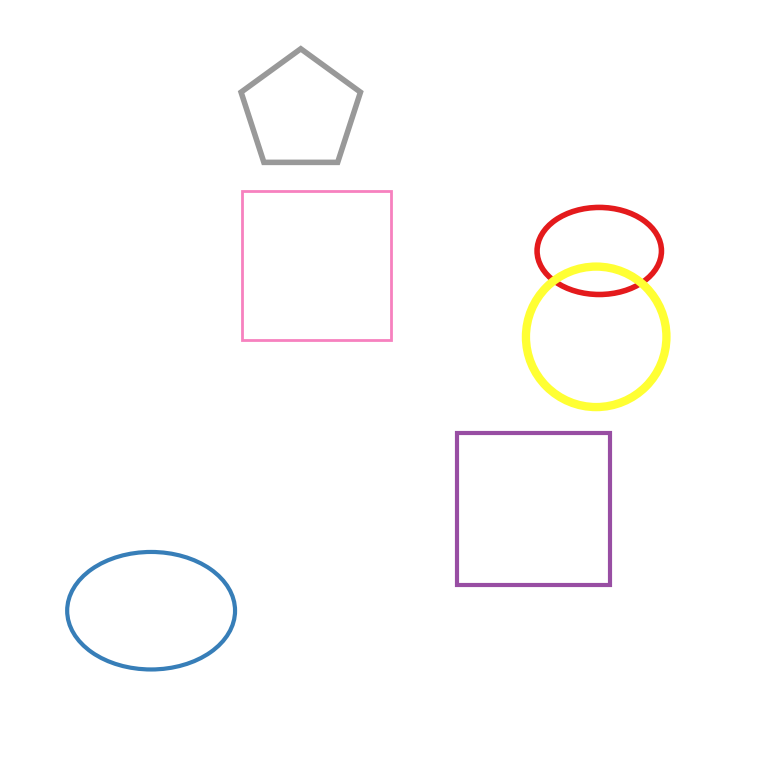[{"shape": "oval", "thickness": 2, "radius": 0.4, "center": [0.778, 0.674]}, {"shape": "oval", "thickness": 1.5, "radius": 0.55, "center": [0.196, 0.207]}, {"shape": "square", "thickness": 1.5, "radius": 0.5, "center": [0.693, 0.339]}, {"shape": "circle", "thickness": 3, "radius": 0.46, "center": [0.774, 0.563]}, {"shape": "square", "thickness": 1, "radius": 0.48, "center": [0.411, 0.655]}, {"shape": "pentagon", "thickness": 2, "radius": 0.41, "center": [0.391, 0.855]}]